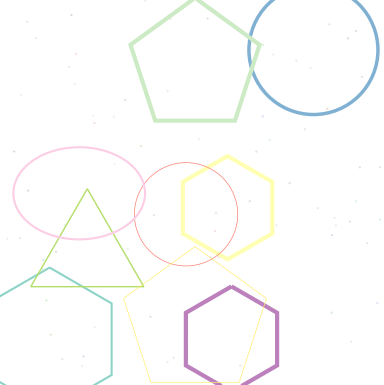[{"shape": "hexagon", "thickness": 1.5, "radius": 0.93, "center": [0.129, 0.119]}, {"shape": "hexagon", "thickness": 3, "radius": 0.67, "center": [0.591, 0.46]}, {"shape": "circle", "thickness": 0.5, "radius": 0.67, "center": [0.483, 0.443]}, {"shape": "circle", "thickness": 2.5, "radius": 0.84, "center": [0.814, 0.87]}, {"shape": "triangle", "thickness": 1, "radius": 0.85, "center": [0.227, 0.34]}, {"shape": "oval", "thickness": 1.5, "radius": 0.86, "center": [0.206, 0.498]}, {"shape": "hexagon", "thickness": 3, "radius": 0.68, "center": [0.601, 0.119]}, {"shape": "pentagon", "thickness": 3, "radius": 0.88, "center": [0.507, 0.829]}, {"shape": "pentagon", "thickness": 0.5, "radius": 0.98, "center": [0.506, 0.165]}]